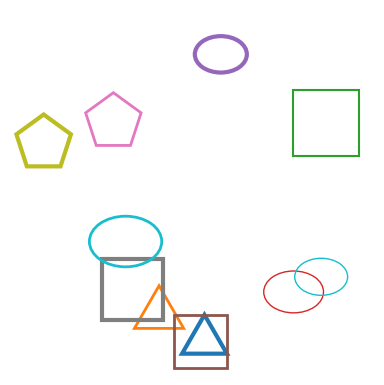[{"shape": "triangle", "thickness": 3, "radius": 0.34, "center": [0.531, 0.115]}, {"shape": "triangle", "thickness": 2, "radius": 0.37, "center": [0.413, 0.184]}, {"shape": "square", "thickness": 1.5, "radius": 0.43, "center": [0.847, 0.68]}, {"shape": "oval", "thickness": 1, "radius": 0.39, "center": [0.763, 0.242]}, {"shape": "oval", "thickness": 3, "radius": 0.34, "center": [0.574, 0.859]}, {"shape": "square", "thickness": 2, "radius": 0.34, "center": [0.52, 0.113]}, {"shape": "pentagon", "thickness": 2, "radius": 0.38, "center": [0.294, 0.684]}, {"shape": "square", "thickness": 3, "radius": 0.4, "center": [0.344, 0.248]}, {"shape": "pentagon", "thickness": 3, "radius": 0.37, "center": [0.113, 0.628]}, {"shape": "oval", "thickness": 2, "radius": 0.47, "center": [0.326, 0.373]}, {"shape": "oval", "thickness": 1, "radius": 0.34, "center": [0.834, 0.281]}]